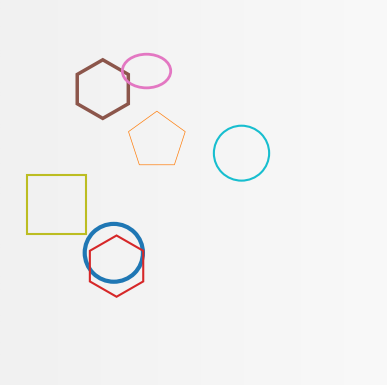[{"shape": "circle", "thickness": 3, "radius": 0.38, "center": [0.294, 0.343]}, {"shape": "pentagon", "thickness": 0.5, "radius": 0.38, "center": [0.405, 0.634]}, {"shape": "hexagon", "thickness": 1.5, "radius": 0.4, "center": [0.301, 0.309]}, {"shape": "hexagon", "thickness": 2.5, "radius": 0.38, "center": [0.265, 0.769]}, {"shape": "oval", "thickness": 2, "radius": 0.31, "center": [0.378, 0.815]}, {"shape": "square", "thickness": 1.5, "radius": 0.38, "center": [0.146, 0.469]}, {"shape": "circle", "thickness": 1.5, "radius": 0.36, "center": [0.623, 0.602]}]